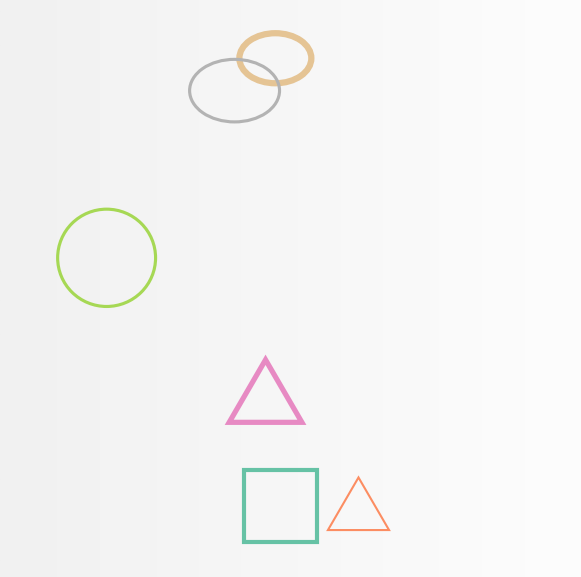[{"shape": "square", "thickness": 2, "radius": 0.31, "center": [0.483, 0.123]}, {"shape": "triangle", "thickness": 1, "radius": 0.3, "center": [0.617, 0.112]}, {"shape": "triangle", "thickness": 2.5, "radius": 0.36, "center": [0.457, 0.304]}, {"shape": "circle", "thickness": 1.5, "radius": 0.42, "center": [0.183, 0.553]}, {"shape": "oval", "thickness": 3, "radius": 0.31, "center": [0.474, 0.898]}, {"shape": "oval", "thickness": 1.5, "radius": 0.39, "center": [0.404, 0.842]}]